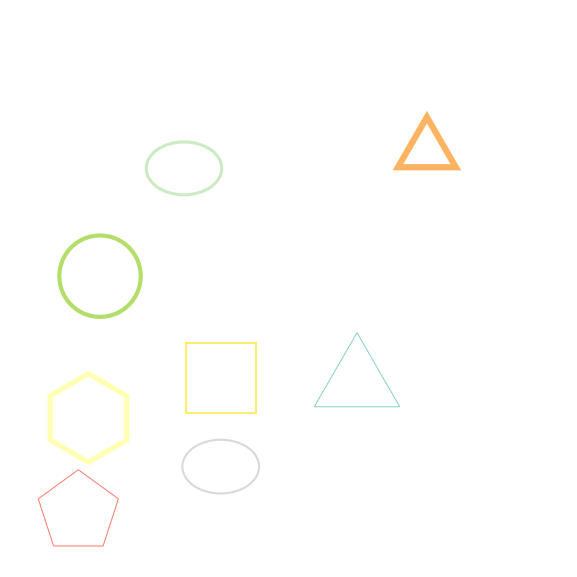[{"shape": "triangle", "thickness": 0.5, "radius": 0.43, "center": [0.618, 0.338]}, {"shape": "hexagon", "thickness": 2.5, "radius": 0.38, "center": [0.153, 0.275]}, {"shape": "pentagon", "thickness": 0.5, "radius": 0.36, "center": [0.136, 0.113]}, {"shape": "triangle", "thickness": 3, "radius": 0.29, "center": [0.739, 0.738]}, {"shape": "circle", "thickness": 2, "radius": 0.35, "center": [0.173, 0.521]}, {"shape": "oval", "thickness": 1, "radius": 0.33, "center": [0.382, 0.191]}, {"shape": "oval", "thickness": 1.5, "radius": 0.33, "center": [0.319, 0.708]}, {"shape": "square", "thickness": 1, "radius": 0.3, "center": [0.383, 0.344]}]